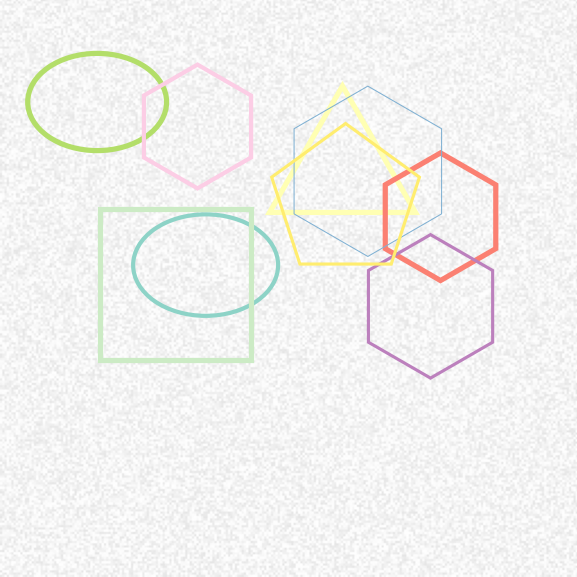[{"shape": "oval", "thickness": 2, "radius": 0.63, "center": [0.356, 0.54]}, {"shape": "triangle", "thickness": 2.5, "radius": 0.73, "center": [0.593, 0.704]}, {"shape": "hexagon", "thickness": 2.5, "radius": 0.55, "center": [0.763, 0.624]}, {"shape": "hexagon", "thickness": 0.5, "radius": 0.74, "center": [0.637, 0.703]}, {"shape": "oval", "thickness": 2.5, "radius": 0.6, "center": [0.168, 0.823]}, {"shape": "hexagon", "thickness": 2, "radius": 0.54, "center": [0.342, 0.78]}, {"shape": "hexagon", "thickness": 1.5, "radius": 0.62, "center": [0.746, 0.469]}, {"shape": "square", "thickness": 2.5, "radius": 0.65, "center": [0.304, 0.506]}, {"shape": "pentagon", "thickness": 1.5, "radius": 0.67, "center": [0.598, 0.651]}]